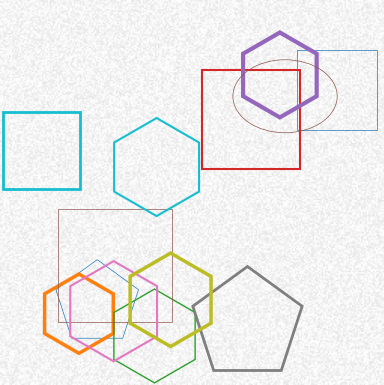[{"shape": "square", "thickness": 0.5, "radius": 0.51, "center": [0.875, 0.766]}, {"shape": "pentagon", "thickness": 0.5, "radius": 0.56, "center": [0.252, 0.213]}, {"shape": "hexagon", "thickness": 2.5, "radius": 0.51, "center": [0.205, 0.185]}, {"shape": "hexagon", "thickness": 1, "radius": 0.61, "center": [0.401, 0.127]}, {"shape": "square", "thickness": 1.5, "radius": 0.64, "center": [0.652, 0.689]}, {"shape": "hexagon", "thickness": 3, "radius": 0.55, "center": [0.727, 0.805]}, {"shape": "square", "thickness": 0.5, "radius": 0.74, "center": [0.298, 0.311]}, {"shape": "oval", "thickness": 0.5, "radius": 0.68, "center": [0.74, 0.75]}, {"shape": "hexagon", "thickness": 1.5, "radius": 0.65, "center": [0.295, 0.192]}, {"shape": "pentagon", "thickness": 2, "radius": 0.75, "center": [0.643, 0.158]}, {"shape": "hexagon", "thickness": 2.5, "radius": 0.61, "center": [0.443, 0.221]}, {"shape": "hexagon", "thickness": 1.5, "radius": 0.64, "center": [0.407, 0.566]}, {"shape": "square", "thickness": 2, "radius": 0.5, "center": [0.108, 0.609]}]